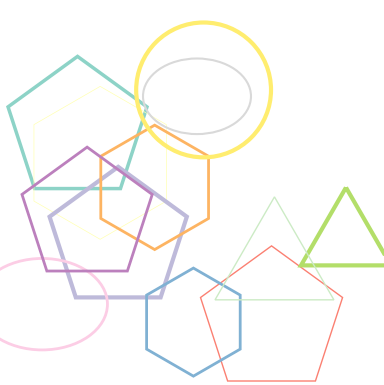[{"shape": "pentagon", "thickness": 2.5, "radius": 0.95, "center": [0.201, 0.664]}, {"shape": "hexagon", "thickness": 0.5, "radius": 0.99, "center": [0.26, 0.577]}, {"shape": "pentagon", "thickness": 3, "radius": 0.94, "center": [0.307, 0.379]}, {"shape": "pentagon", "thickness": 1, "radius": 0.97, "center": [0.705, 0.167]}, {"shape": "hexagon", "thickness": 2, "radius": 0.7, "center": [0.502, 0.163]}, {"shape": "hexagon", "thickness": 2, "radius": 0.81, "center": [0.402, 0.513]}, {"shape": "triangle", "thickness": 3, "radius": 0.67, "center": [0.899, 0.378]}, {"shape": "oval", "thickness": 2, "radius": 0.85, "center": [0.109, 0.21]}, {"shape": "oval", "thickness": 1.5, "radius": 0.7, "center": [0.512, 0.75]}, {"shape": "pentagon", "thickness": 2, "radius": 0.89, "center": [0.226, 0.44]}, {"shape": "triangle", "thickness": 1, "radius": 0.89, "center": [0.713, 0.31]}, {"shape": "circle", "thickness": 3, "radius": 0.88, "center": [0.529, 0.766]}]